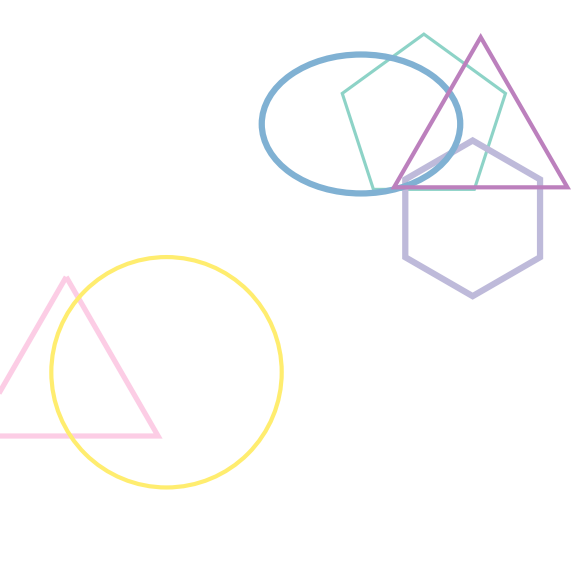[{"shape": "pentagon", "thickness": 1.5, "radius": 0.74, "center": [0.734, 0.791]}, {"shape": "hexagon", "thickness": 3, "radius": 0.67, "center": [0.818, 0.621]}, {"shape": "oval", "thickness": 3, "radius": 0.86, "center": [0.625, 0.784]}, {"shape": "triangle", "thickness": 2.5, "radius": 0.92, "center": [0.115, 0.336]}, {"shape": "triangle", "thickness": 2, "radius": 0.87, "center": [0.832, 0.761]}, {"shape": "circle", "thickness": 2, "radius": 1.0, "center": [0.288, 0.355]}]